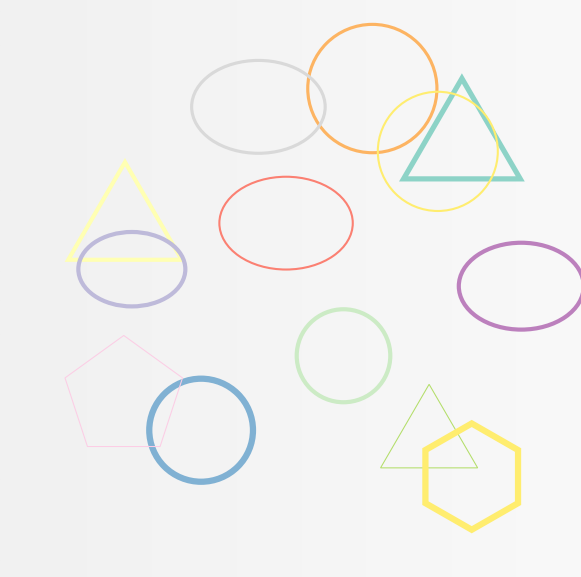[{"shape": "triangle", "thickness": 2.5, "radius": 0.58, "center": [0.795, 0.747]}, {"shape": "triangle", "thickness": 2, "radius": 0.56, "center": [0.215, 0.606]}, {"shape": "oval", "thickness": 2, "radius": 0.46, "center": [0.227, 0.533]}, {"shape": "oval", "thickness": 1, "radius": 0.57, "center": [0.492, 0.613]}, {"shape": "circle", "thickness": 3, "radius": 0.45, "center": [0.346, 0.254]}, {"shape": "circle", "thickness": 1.5, "radius": 0.56, "center": [0.641, 0.846]}, {"shape": "triangle", "thickness": 0.5, "radius": 0.48, "center": [0.738, 0.237]}, {"shape": "pentagon", "thickness": 0.5, "radius": 0.53, "center": [0.213, 0.312]}, {"shape": "oval", "thickness": 1.5, "radius": 0.57, "center": [0.445, 0.814]}, {"shape": "oval", "thickness": 2, "radius": 0.54, "center": [0.897, 0.504]}, {"shape": "circle", "thickness": 2, "radius": 0.4, "center": [0.591, 0.383]}, {"shape": "circle", "thickness": 1, "radius": 0.52, "center": [0.753, 0.737]}, {"shape": "hexagon", "thickness": 3, "radius": 0.46, "center": [0.812, 0.174]}]